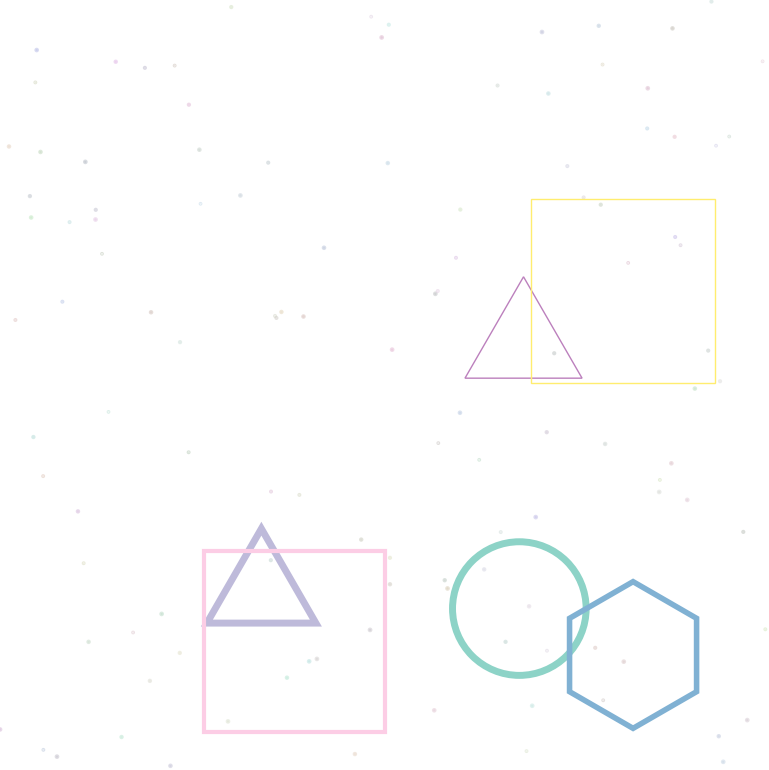[{"shape": "circle", "thickness": 2.5, "radius": 0.43, "center": [0.674, 0.21]}, {"shape": "triangle", "thickness": 2.5, "radius": 0.41, "center": [0.339, 0.232]}, {"shape": "hexagon", "thickness": 2, "radius": 0.48, "center": [0.822, 0.149]}, {"shape": "square", "thickness": 1.5, "radius": 0.59, "center": [0.383, 0.167]}, {"shape": "triangle", "thickness": 0.5, "radius": 0.44, "center": [0.68, 0.553]}, {"shape": "square", "thickness": 0.5, "radius": 0.6, "center": [0.809, 0.622]}]